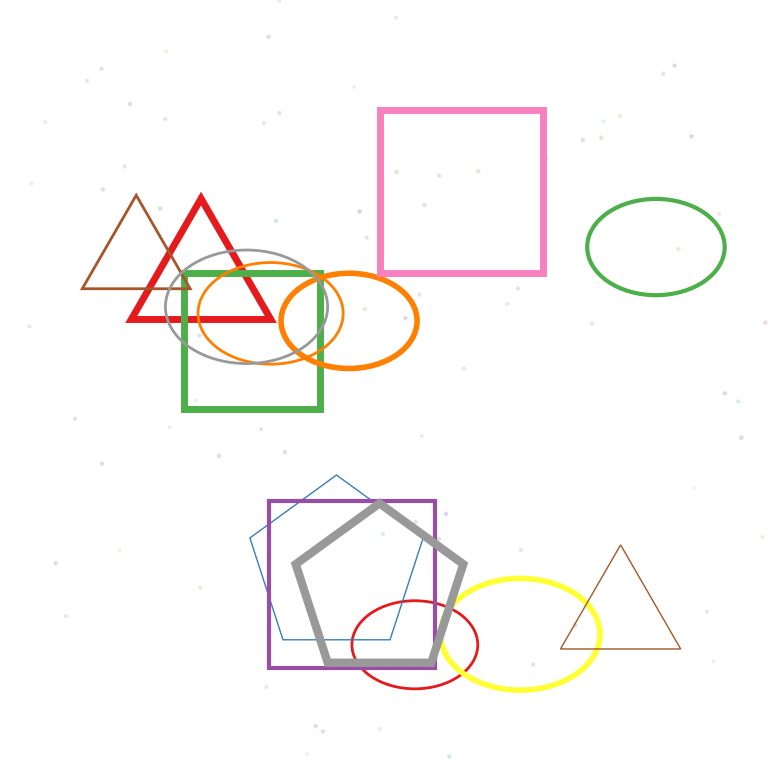[{"shape": "oval", "thickness": 1, "radius": 0.41, "center": [0.539, 0.163]}, {"shape": "triangle", "thickness": 2.5, "radius": 0.52, "center": [0.261, 0.637]}, {"shape": "pentagon", "thickness": 0.5, "radius": 0.59, "center": [0.437, 0.265]}, {"shape": "square", "thickness": 2.5, "radius": 0.44, "center": [0.327, 0.557]}, {"shape": "oval", "thickness": 1.5, "radius": 0.45, "center": [0.852, 0.679]}, {"shape": "square", "thickness": 1.5, "radius": 0.54, "center": [0.457, 0.241]}, {"shape": "oval", "thickness": 2, "radius": 0.44, "center": [0.453, 0.583]}, {"shape": "oval", "thickness": 1, "radius": 0.47, "center": [0.351, 0.593]}, {"shape": "oval", "thickness": 2, "radius": 0.52, "center": [0.676, 0.176]}, {"shape": "triangle", "thickness": 0.5, "radius": 0.45, "center": [0.806, 0.202]}, {"shape": "triangle", "thickness": 1, "radius": 0.4, "center": [0.177, 0.665]}, {"shape": "square", "thickness": 2.5, "radius": 0.53, "center": [0.599, 0.751]}, {"shape": "oval", "thickness": 1, "radius": 0.53, "center": [0.32, 0.602]}, {"shape": "pentagon", "thickness": 3, "radius": 0.57, "center": [0.493, 0.232]}]